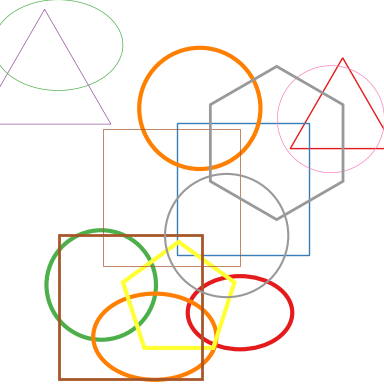[{"shape": "triangle", "thickness": 1, "radius": 0.79, "center": [0.89, 0.693]}, {"shape": "oval", "thickness": 3, "radius": 0.68, "center": [0.623, 0.188]}, {"shape": "square", "thickness": 1, "radius": 0.85, "center": [0.631, 0.509]}, {"shape": "circle", "thickness": 3, "radius": 0.71, "center": [0.263, 0.26]}, {"shape": "oval", "thickness": 0.5, "radius": 0.84, "center": [0.151, 0.883]}, {"shape": "triangle", "thickness": 0.5, "radius": 0.99, "center": [0.116, 0.777]}, {"shape": "circle", "thickness": 3, "radius": 0.79, "center": [0.519, 0.718]}, {"shape": "oval", "thickness": 3, "radius": 0.8, "center": [0.402, 0.125]}, {"shape": "pentagon", "thickness": 3, "radius": 0.76, "center": [0.464, 0.22]}, {"shape": "square", "thickness": 2, "radius": 0.93, "center": [0.339, 0.202]}, {"shape": "square", "thickness": 0.5, "radius": 0.89, "center": [0.447, 0.487]}, {"shape": "circle", "thickness": 0.5, "radius": 0.7, "center": [0.859, 0.69]}, {"shape": "circle", "thickness": 1.5, "radius": 0.8, "center": [0.589, 0.388]}, {"shape": "hexagon", "thickness": 2, "radius": 0.99, "center": [0.719, 0.629]}]